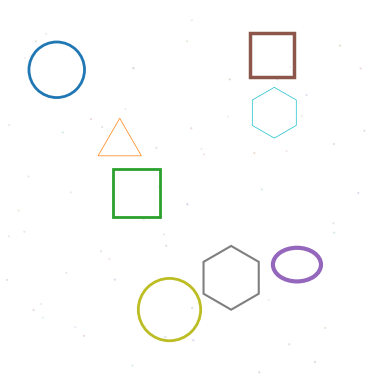[{"shape": "circle", "thickness": 2, "radius": 0.36, "center": [0.147, 0.819]}, {"shape": "triangle", "thickness": 0.5, "radius": 0.33, "center": [0.311, 0.628]}, {"shape": "square", "thickness": 2, "radius": 0.31, "center": [0.355, 0.499]}, {"shape": "oval", "thickness": 3, "radius": 0.31, "center": [0.771, 0.313]}, {"shape": "square", "thickness": 2.5, "radius": 0.29, "center": [0.708, 0.857]}, {"shape": "hexagon", "thickness": 1.5, "radius": 0.41, "center": [0.6, 0.278]}, {"shape": "circle", "thickness": 2, "radius": 0.4, "center": [0.44, 0.196]}, {"shape": "hexagon", "thickness": 0.5, "radius": 0.33, "center": [0.712, 0.707]}]